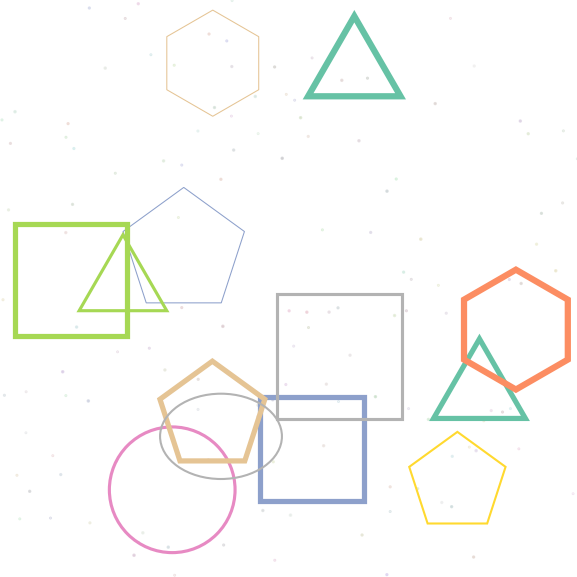[{"shape": "triangle", "thickness": 3, "radius": 0.46, "center": [0.614, 0.879]}, {"shape": "triangle", "thickness": 2.5, "radius": 0.46, "center": [0.83, 0.32]}, {"shape": "hexagon", "thickness": 3, "radius": 0.52, "center": [0.893, 0.428]}, {"shape": "pentagon", "thickness": 0.5, "radius": 0.55, "center": [0.318, 0.564]}, {"shape": "square", "thickness": 2.5, "radius": 0.45, "center": [0.541, 0.221]}, {"shape": "circle", "thickness": 1.5, "radius": 0.54, "center": [0.298, 0.151]}, {"shape": "square", "thickness": 2.5, "radius": 0.49, "center": [0.123, 0.515]}, {"shape": "triangle", "thickness": 1.5, "radius": 0.44, "center": [0.213, 0.505]}, {"shape": "pentagon", "thickness": 1, "radius": 0.44, "center": [0.792, 0.164]}, {"shape": "hexagon", "thickness": 0.5, "radius": 0.46, "center": [0.368, 0.89]}, {"shape": "pentagon", "thickness": 2.5, "radius": 0.48, "center": [0.368, 0.278]}, {"shape": "square", "thickness": 1.5, "radius": 0.54, "center": [0.588, 0.382]}, {"shape": "oval", "thickness": 1, "radius": 0.53, "center": [0.383, 0.244]}]